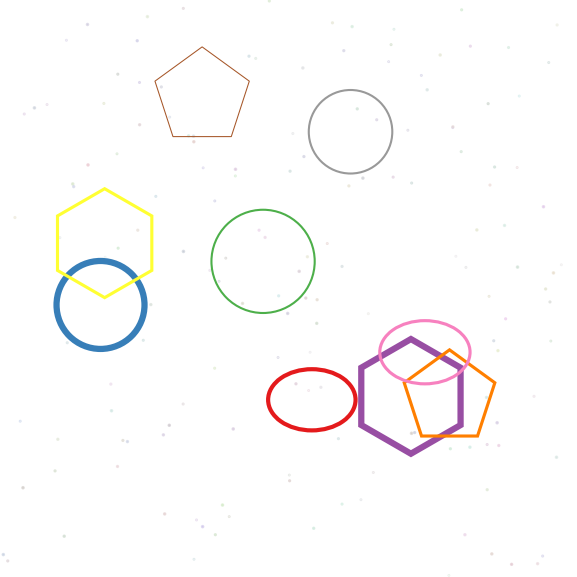[{"shape": "oval", "thickness": 2, "radius": 0.38, "center": [0.54, 0.307]}, {"shape": "circle", "thickness": 3, "radius": 0.38, "center": [0.174, 0.471]}, {"shape": "circle", "thickness": 1, "radius": 0.45, "center": [0.456, 0.547]}, {"shape": "hexagon", "thickness": 3, "radius": 0.5, "center": [0.712, 0.313]}, {"shape": "pentagon", "thickness": 1.5, "radius": 0.41, "center": [0.778, 0.311]}, {"shape": "hexagon", "thickness": 1.5, "radius": 0.47, "center": [0.181, 0.578]}, {"shape": "pentagon", "thickness": 0.5, "radius": 0.43, "center": [0.35, 0.832]}, {"shape": "oval", "thickness": 1.5, "radius": 0.39, "center": [0.736, 0.389]}, {"shape": "circle", "thickness": 1, "radius": 0.36, "center": [0.607, 0.771]}]